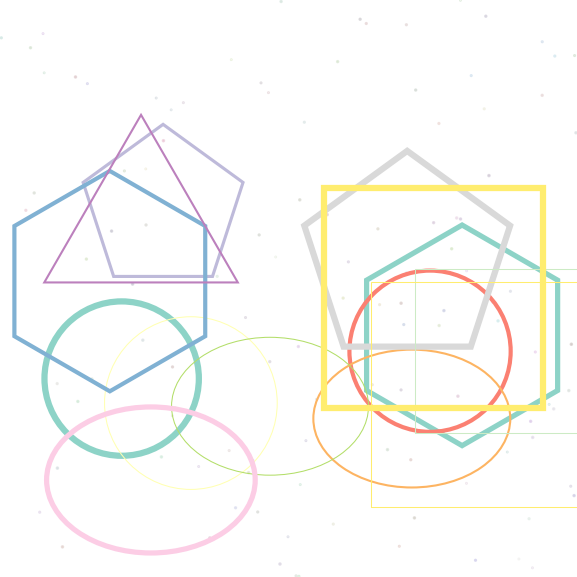[{"shape": "circle", "thickness": 3, "radius": 0.67, "center": [0.211, 0.344]}, {"shape": "hexagon", "thickness": 2.5, "radius": 0.95, "center": [0.8, 0.418]}, {"shape": "circle", "thickness": 0.5, "radius": 0.75, "center": [0.331, 0.301]}, {"shape": "pentagon", "thickness": 1.5, "radius": 0.73, "center": [0.282, 0.638]}, {"shape": "circle", "thickness": 2, "radius": 0.7, "center": [0.745, 0.391]}, {"shape": "hexagon", "thickness": 2, "radius": 0.95, "center": [0.19, 0.512]}, {"shape": "oval", "thickness": 1, "radius": 0.85, "center": [0.713, 0.274]}, {"shape": "oval", "thickness": 0.5, "radius": 0.85, "center": [0.468, 0.296]}, {"shape": "oval", "thickness": 2.5, "radius": 0.9, "center": [0.261, 0.168]}, {"shape": "pentagon", "thickness": 3, "radius": 0.94, "center": [0.705, 0.55]}, {"shape": "triangle", "thickness": 1, "radius": 0.97, "center": [0.244, 0.607]}, {"shape": "square", "thickness": 0.5, "radius": 0.71, "center": [0.861, 0.391]}, {"shape": "square", "thickness": 3, "radius": 0.95, "center": [0.75, 0.483]}, {"shape": "square", "thickness": 0.5, "radius": 0.97, "center": [0.836, 0.316]}]